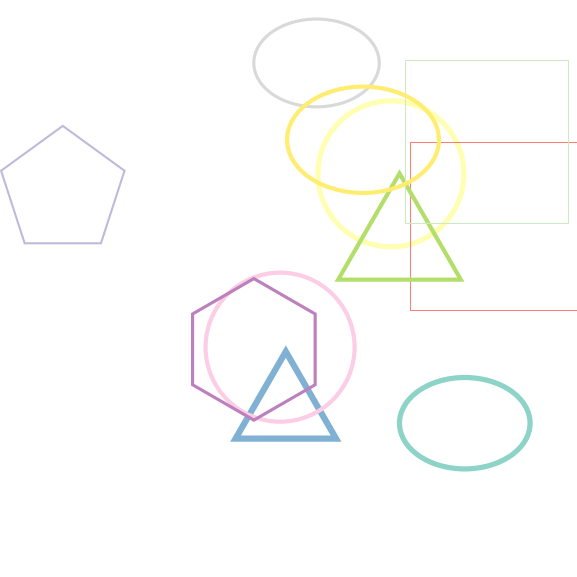[{"shape": "oval", "thickness": 2.5, "radius": 0.57, "center": [0.805, 0.266]}, {"shape": "circle", "thickness": 2.5, "radius": 0.63, "center": [0.677, 0.698]}, {"shape": "pentagon", "thickness": 1, "radius": 0.56, "center": [0.109, 0.669]}, {"shape": "square", "thickness": 0.5, "radius": 0.73, "center": [0.855, 0.607]}, {"shape": "triangle", "thickness": 3, "radius": 0.5, "center": [0.495, 0.29]}, {"shape": "triangle", "thickness": 2, "radius": 0.61, "center": [0.692, 0.576]}, {"shape": "circle", "thickness": 2, "radius": 0.65, "center": [0.485, 0.398]}, {"shape": "oval", "thickness": 1.5, "radius": 0.54, "center": [0.548, 0.89]}, {"shape": "hexagon", "thickness": 1.5, "radius": 0.61, "center": [0.44, 0.394]}, {"shape": "square", "thickness": 0.5, "radius": 0.71, "center": [0.843, 0.754]}, {"shape": "oval", "thickness": 2, "radius": 0.66, "center": [0.629, 0.757]}]